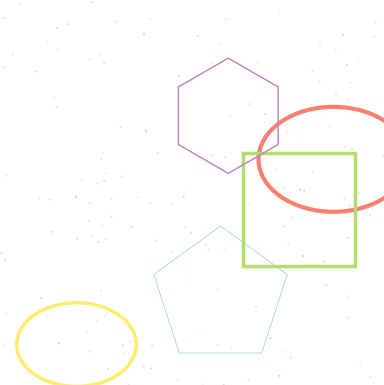[{"shape": "pentagon", "thickness": 0.5, "radius": 0.91, "center": [0.573, 0.231]}, {"shape": "oval", "thickness": 3, "radius": 0.97, "center": [0.866, 0.586]}, {"shape": "square", "thickness": 2.5, "radius": 0.73, "center": [0.777, 0.457]}, {"shape": "hexagon", "thickness": 1, "radius": 0.75, "center": [0.593, 0.699]}, {"shape": "oval", "thickness": 2.5, "radius": 0.78, "center": [0.199, 0.105]}]